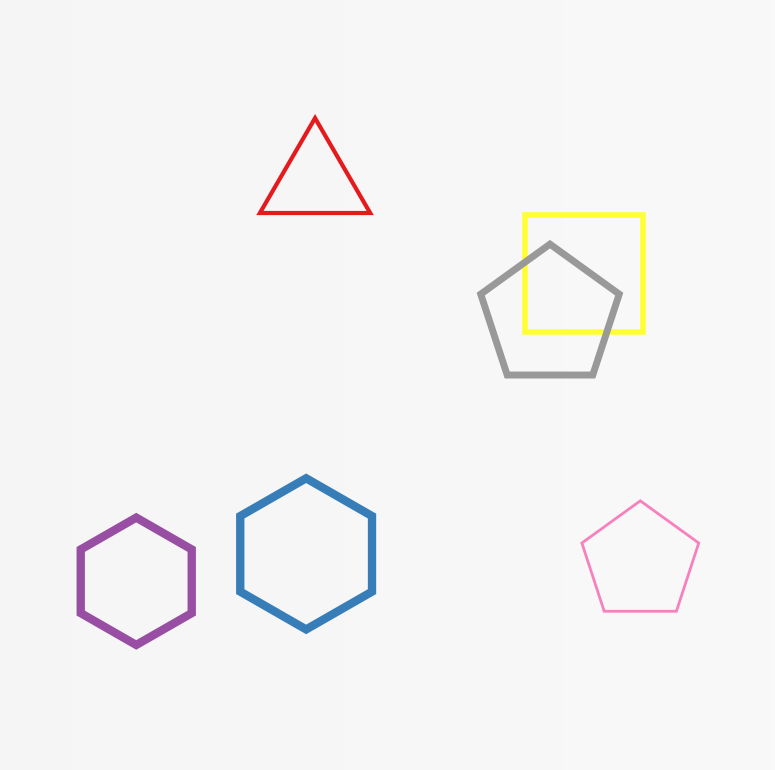[{"shape": "triangle", "thickness": 1.5, "radius": 0.41, "center": [0.407, 0.764]}, {"shape": "hexagon", "thickness": 3, "radius": 0.49, "center": [0.395, 0.281]}, {"shape": "hexagon", "thickness": 3, "radius": 0.41, "center": [0.176, 0.245]}, {"shape": "square", "thickness": 2, "radius": 0.38, "center": [0.754, 0.645]}, {"shape": "pentagon", "thickness": 1, "radius": 0.4, "center": [0.826, 0.27]}, {"shape": "pentagon", "thickness": 2.5, "radius": 0.47, "center": [0.71, 0.589]}]